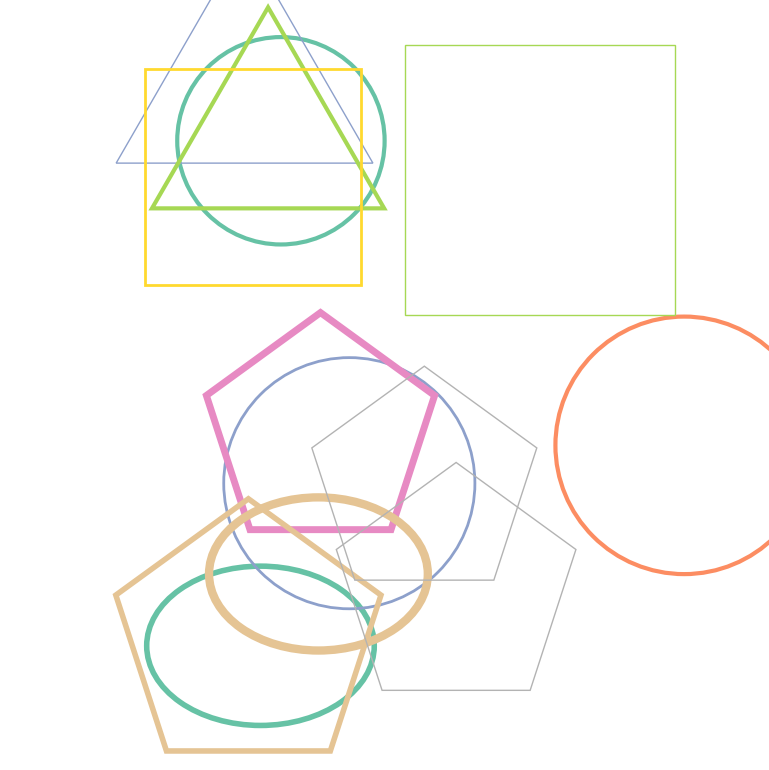[{"shape": "oval", "thickness": 2, "radius": 0.74, "center": [0.338, 0.161]}, {"shape": "circle", "thickness": 1.5, "radius": 0.67, "center": [0.365, 0.817]}, {"shape": "circle", "thickness": 1.5, "radius": 0.84, "center": [0.889, 0.422]}, {"shape": "triangle", "thickness": 0.5, "radius": 0.96, "center": [0.318, 0.884]}, {"shape": "circle", "thickness": 1, "radius": 0.82, "center": [0.454, 0.372]}, {"shape": "pentagon", "thickness": 2.5, "radius": 0.78, "center": [0.416, 0.438]}, {"shape": "triangle", "thickness": 1.5, "radius": 0.87, "center": [0.348, 0.816]}, {"shape": "square", "thickness": 0.5, "radius": 0.88, "center": [0.702, 0.766]}, {"shape": "square", "thickness": 1, "radius": 0.7, "center": [0.328, 0.77]}, {"shape": "pentagon", "thickness": 2, "radius": 0.91, "center": [0.323, 0.171]}, {"shape": "oval", "thickness": 3, "radius": 0.71, "center": [0.414, 0.255]}, {"shape": "pentagon", "thickness": 0.5, "radius": 0.82, "center": [0.592, 0.236]}, {"shape": "pentagon", "thickness": 0.5, "radius": 0.77, "center": [0.551, 0.371]}]